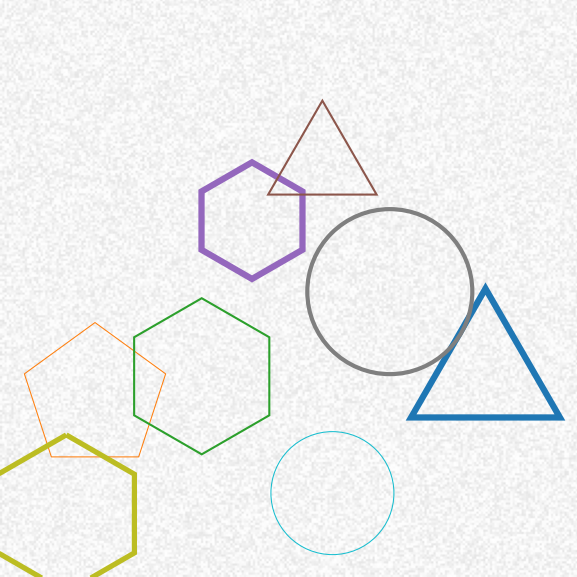[{"shape": "triangle", "thickness": 3, "radius": 0.74, "center": [0.841, 0.351]}, {"shape": "pentagon", "thickness": 0.5, "radius": 0.64, "center": [0.165, 0.312]}, {"shape": "hexagon", "thickness": 1, "radius": 0.68, "center": [0.349, 0.348]}, {"shape": "hexagon", "thickness": 3, "radius": 0.5, "center": [0.436, 0.617]}, {"shape": "triangle", "thickness": 1, "radius": 0.54, "center": [0.558, 0.716]}, {"shape": "circle", "thickness": 2, "radius": 0.71, "center": [0.675, 0.494]}, {"shape": "hexagon", "thickness": 2.5, "radius": 0.68, "center": [0.115, 0.11]}, {"shape": "circle", "thickness": 0.5, "radius": 0.53, "center": [0.576, 0.145]}]